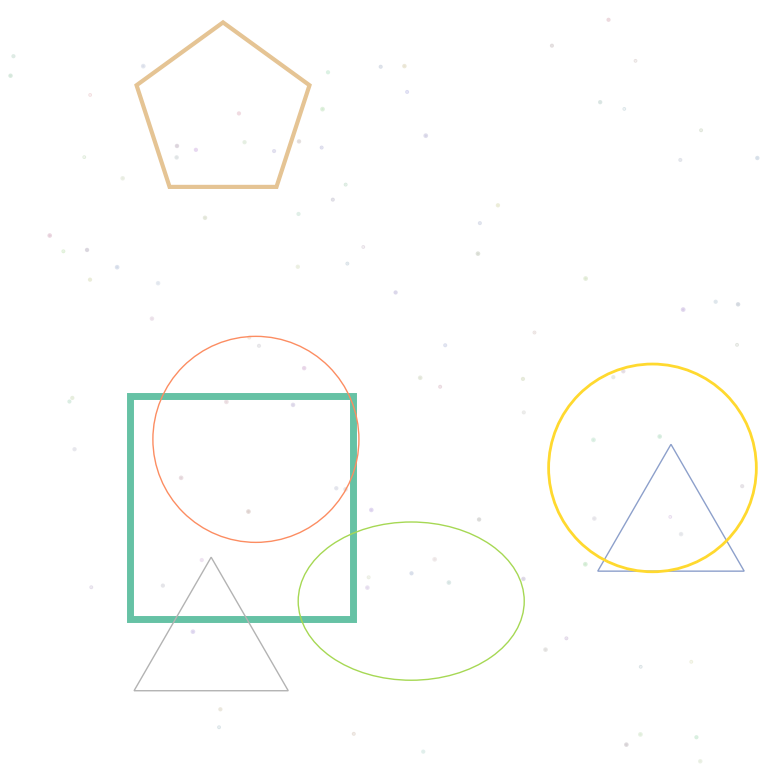[{"shape": "square", "thickness": 2.5, "radius": 0.72, "center": [0.313, 0.341]}, {"shape": "circle", "thickness": 0.5, "radius": 0.67, "center": [0.332, 0.429]}, {"shape": "triangle", "thickness": 0.5, "radius": 0.55, "center": [0.871, 0.313]}, {"shape": "oval", "thickness": 0.5, "radius": 0.73, "center": [0.534, 0.219]}, {"shape": "circle", "thickness": 1, "radius": 0.67, "center": [0.847, 0.392]}, {"shape": "pentagon", "thickness": 1.5, "radius": 0.59, "center": [0.29, 0.853]}, {"shape": "triangle", "thickness": 0.5, "radius": 0.58, "center": [0.274, 0.161]}]